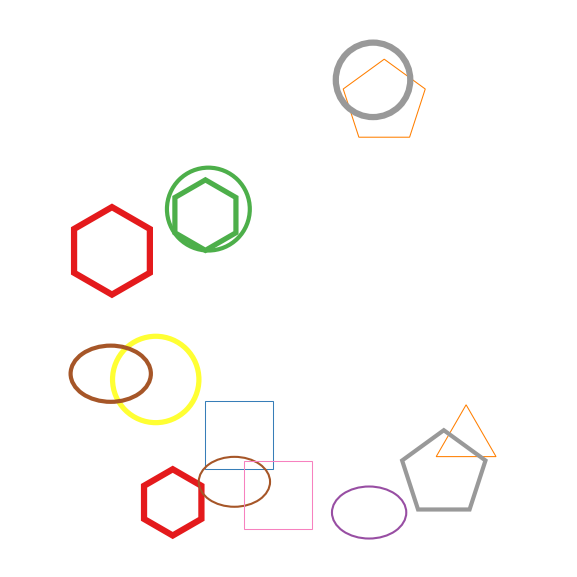[{"shape": "hexagon", "thickness": 3, "radius": 0.38, "center": [0.194, 0.565]}, {"shape": "hexagon", "thickness": 3, "radius": 0.29, "center": [0.299, 0.129]}, {"shape": "square", "thickness": 0.5, "radius": 0.29, "center": [0.414, 0.246]}, {"shape": "hexagon", "thickness": 2.5, "radius": 0.31, "center": [0.356, 0.627]}, {"shape": "circle", "thickness": 2, "radius": 0.36, "center": [0.361, 0.637]}, {"shape": "oval", "thickness": 1, "radius": 0.32, "center": [0.639, 0.112]}, {"shape": "triangle", "thickness": 0.5, "radius": 0.3, "center": [0.807, 0.238]}, {"shape": "pentagon", "thickness": 0.5, "radius": 0.37, "center": [0.665, 0.822]}, {"shape": "circle", "thickness": 2.5, "radius": 0.37, "center": [0.27, 0.342]}, {"shape": "oval", "thickness": 2, "radius": 0.35, "center": [0.192, 0.352]}, {"shape": "oval", "thickness": 1, "radius": 0.31, "center": [0.406, 0.165]}, {"shape": "square", "thickness": 0.5, "radius": 0.29, "center": [0.481, 0.142]}, {"shape": "pentagon", "thickness": 2, "radius": 0.38, "center": [0.768, 0.178]}, {"shape": "circle", "thickness": 3, "radius": 0.32, "center": [0.646, 0.861]}]